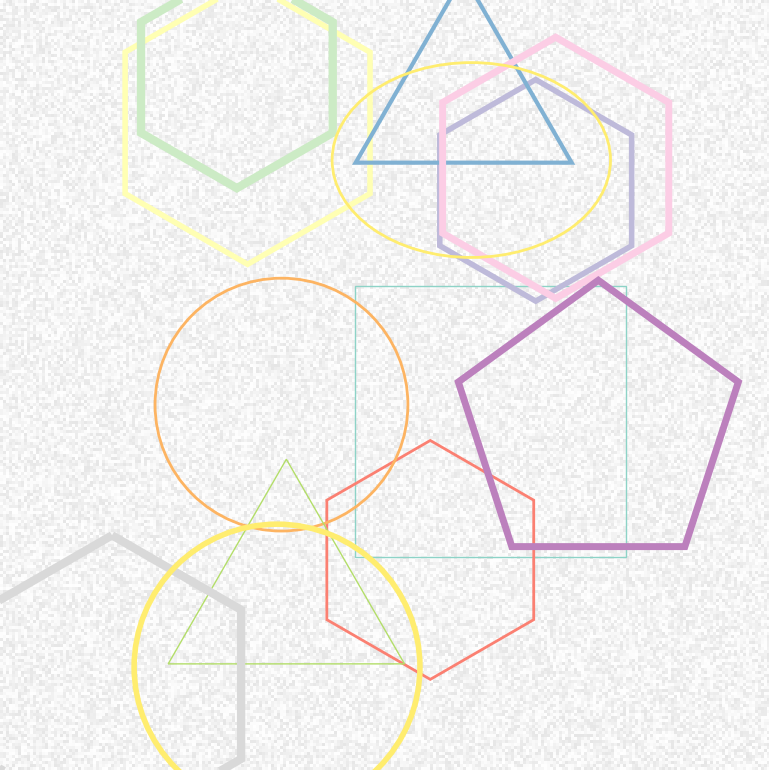[{"shape": "square", "thickness": 0.5, "radius": 0.88, "center": [0.637, 0.453]}, {"shape": "hexagon", "thickness": 2, "radius": 0.92, "center": [0.322, 0.84]}, {"shape": "hexagon", "thickness": 2, "radius": 0.72, "center": [0.696, 0.753]}, {"shape": "hexagon", "thickness": 1, "radius": 0.78, "center": [0.559, 0.273]}, {"shape": "triangle", "thickness": 1.5, "radius": 0.81, "center": [0.602, 0.87]}, {"shape": "circle", "thickness": 1, "radius": 0.82, "center": [0.366, 0.475]}, {"shape": "triangle", "thickness": 0.5, "radius": 0.89, "center": [0.372, 0.226]}, {"shape": "hexagon", "thickness": 2.5, "radius": 0.85, "center": [0.722, 0.782]}, {"shape": "hexagon", "thickness": 3, "radius": 0.97, "center": [0.145, 0.111]}, {"shape": "pentagon", "thickness": 2.5, "radius": 0.96, "center": [0.777, 0.445]}, {"shape": "hexagon", "thickness": 3, "radius": 0.72, "center": [0.308, 0.899]}, {"shape": "circle", "thickness": 2, "radius": 0.93, "center": [0.36, 0.134]}, {"shape": "oval", "thickness": 1, "radius": 0.9, "center": [0.612, 0.792]}]